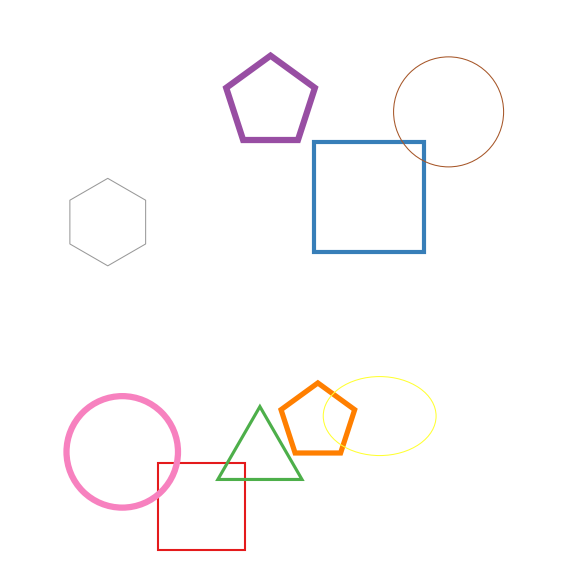[{"shape": "square", "thickness": 1, "radius": 0.38, "center": [0.35, 0.122]}, {"shape": "square", "thickness": 2, "radius": 0.48, "center": [0.638, 0.658]}, {"shape": "triangle", "thickness": 1.5, "radius": 0.42, "center": [0.45, 0.211]}, {"shape": "pentagon", "thickness": 3, "radius": 0.4, "center": [0.468, 0.822]}, {"shape": "pentagon", "thickness": 2.5, "radius": 0.34, "center": [0.55, 0.269]}, {"shape": "oval", "thickness": 0.5, "radius": 0.49, "center": [0.657, 0.279]}, {"shape": "circle", "thickness": 0.5, "radius": 0.48, "center": [0.777, 0.805]}, {"shape": "circle", "thickness": 3, "radius": 0.48, "center": [0.212, 0.217]}, {"shape": "hexagon", "thickness": 0.5, "radius": 0.38, "center": [0.187, 0.615]}]